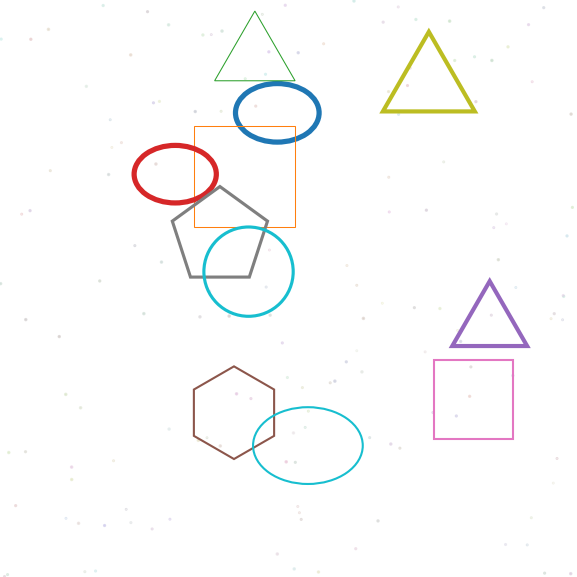[{"shape": "oval", "thickness": 2.5, "radius": 0.36, "center": [0.48, 0.804]}, {"shape": "square", "thickness": 0.5, "radius": 0.44, "center": [0.424, 0.693]}, {"shape": "triangle", "thickness": 0.5, "radius": 0.4, "center": [0.441, 0.899]}, {"shape": "oval", "thickness": 2.5, "radius": 0.36, "center": [0.303, 0.698]}, {"shape": "triangle", "thickness": 2, "radius": 0.37, "center": [0.848, 0.437]}, {"shape": "hexagon", "thickness": 1, "radius": 0.4, "center": [0.405, 0.285]}, {"shape": "square", "thickness": 1, "radius": 0.34, "center": [0.82, 0.307]}, {"shape": "pentagon", "thickness": 1.5, "radius": 0.43, "center": [0.381, 0.589]}, {"shape": "triangle", "thickness": 2, "radius": 0.46, "center": [0.743, 0.852]}, {"shape": "oval", "thickness": 1, "radius": 0.47, "center": [0.533, 0.228]}, {"shape": "circle", "thickness": 1.5, "radius": 0.39, "center": [0.43, 0.529]}]